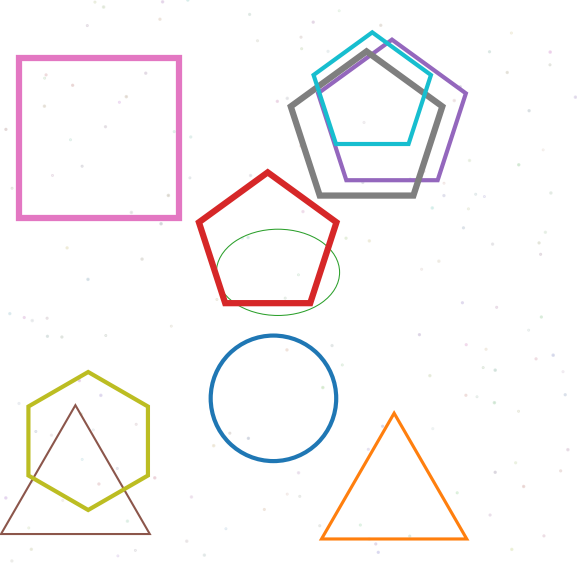[{"shape": "circle", "thickness": 2, "radius": 0.54, "center": [0.473, 0.309]}, {"shape": "triangle", "thickness": 1.5, "radius": 0.73, "center": [0.682, 0.138]}, {"shape": "oval", "thickness": 0.5, "radius": 0.53, "center": [0.481, 0.528]}, {"shape": "pentagon", "thickness": 3, "radius": 0.63, "center": [0.464, 0.575]}, {"shape": "pentagon", "thickness": 2, "radius": 0.67, "center": [0.679, 0.796]}, {"shape": "triangle", "thickness": 1, "radius": 0.74, "center": [0.131, 0.149]}, {"shape": "square", "thickness": 3, "radius": 0.69, "center": [0.171, 0.76]}, {"shape": "pentagon", "thickness": 3, "radius": 0.69, "center": [0.635, 0.772]}, {"shape": "hexagon", "thickness": 2, "radius": 0.6, "center": [0.153, 0.235]}, {"shape": "pentagon", "thickness": 2, "radius": 0.53, "center": [0.645, 0.836]}]